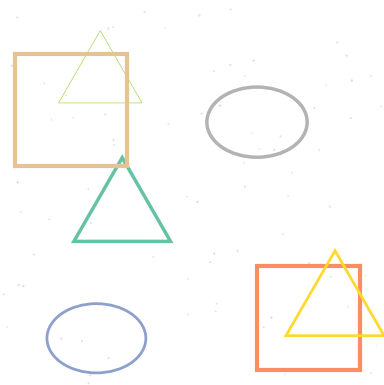[{"shape": "triangle", "thickness": 2.5, "radius": 0.72, "center": [0.317, 0.445]}, {"shape": "square", "thickness": 3, "radius": 0.67, "center": [0.801, 0.174]}, {"shape": "oval", "thickness": 2, "radius": 0.64, "center": [0.25, 0.121]}, {"shape": "triangle", "thickness": 0.5, "radius": 0.63, "center": [0.26, 0.795]}, {"shape": "triangle", "thickness": 2, "radius": 0.74, "center": [0.87, 0.202]}, {"shape": "square", "thickness": 3, "radius": 0.73, "center": [0.185, 0.714]}, {"shape": "oval", "thickness": 2.5, "radius": 0.65, "center": [0.668, 0.683]}]